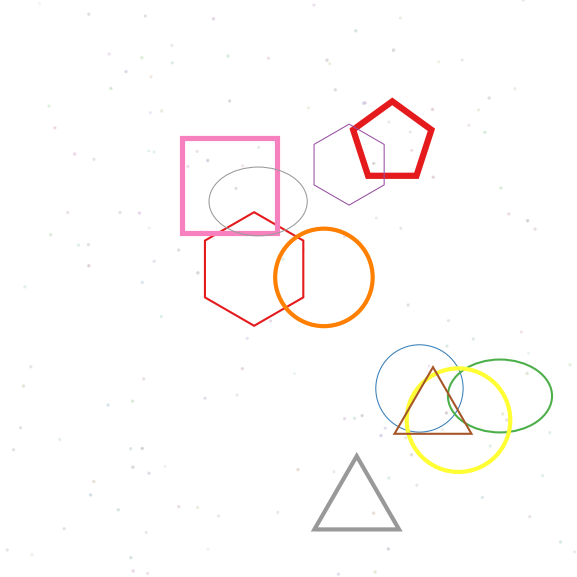[{"shape": "pentagon", "thickness": 3, "radius": 0.36, "center": [0.679, 0.752]}, {"shape": "hexagon", "thickness": 1, "radius": 0.49, "center": [0.44, 0.533]}, {"shape": "circle", "thickness": 0.5, "radius": 0.38, "center": [0.726, 0.326]}, {"shape": "oval", "thickness": 1, "radius": 0.45, "center": [0.866, 0.313]}, {"shape": "hexagon", "thickness": 0.5, "radius": 0.35, "center": [0.605, 0.714]}, {"shape": "circle", "thickness": 2, "radius": 0.42, "center": [0.561, 0.519]}, {"shape": "circle", "thickness": 2, "radius": 0.45, "center": [0.794, 0.272]}, {"shape": "triangle", "thickness": 1, "radius": 0.38, "center": [0.75, 0.286]}, {"shape": "square", "thickness": 2.5, "radius": 0.41, "center": [0.398, 0.678]}, {"shape": "triangle", "thickness": 2, "radius": 0.42, "center": [0.618, 0.125]}, {"shape": "oval", "thickness": 0.5, "radius": 0.43, "center": [0.447, 0.65]}]